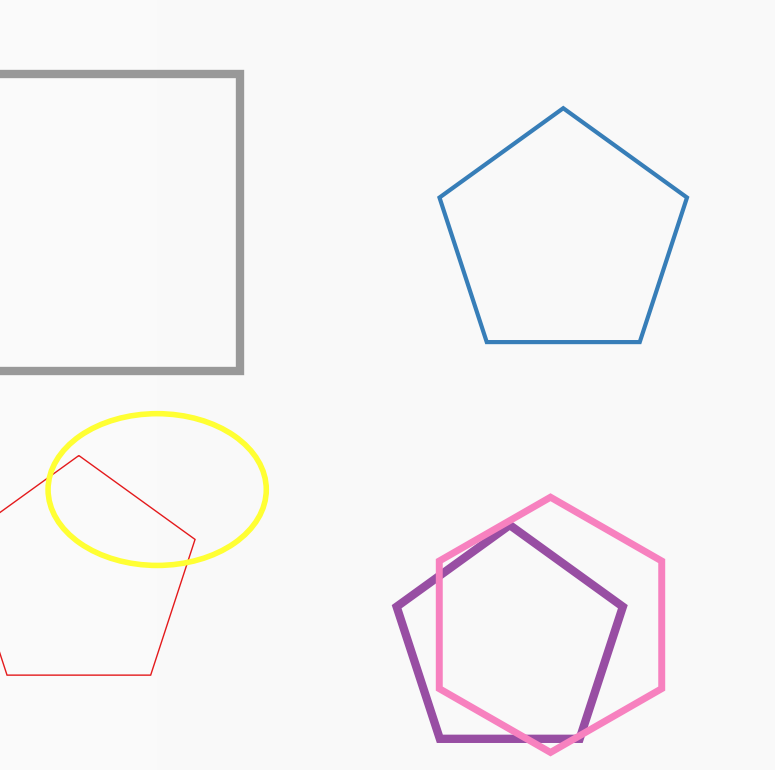[{"shape": "pentagon", "thickness": 0.5, "radius": 0.79, "center": [0.102, 0.251]}, {"shape": "pentagon", "thickness": 1.5, "radius": 0.84, "center": [0.727, 0.692]}, {"shape": "pentagon", "thickness": 3, "radius": 0.77, "center": [0.658, 0.165]}, {"shape": "oval", "thickness": 2, "radius": 0.7, "center": [0.203, 0.364]}, {"shape": "hexagon", "thickness": 2.5, "radius": 0.83, "center": [0.71, 0.189]}, {"shape": "square", "thickness": 3, "radius": 0.96, "center": [0.118, 0.711]}]